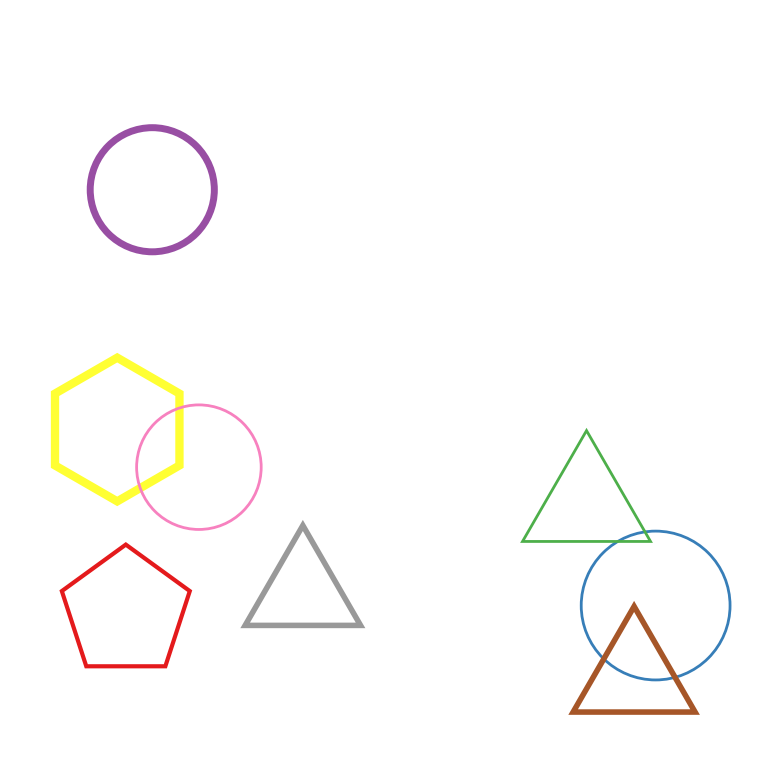[{"shape": "pentagon", "thickness": 1.5, "radius": 0.44, "center": [0.163, 0.205]}, {"shape": "circle", "thickness": 1, "radius": 0.48, "center": [0.851, 0.214]}, {"shape": "triangle", "thickness": 1, "radius": 0.48, "center": [0.762, 0.345]}, {"shape": "circle", "thickness": 2.5, "radius": 0.4, "center": [0.198, 0.754]}, {"shape": "hexagon", "thickness": 3, "radius": 0.47, "center": [0.152, 0.442]}, {"shape": "triangle", "thickness": 2, "radius": 0.46, "center": [0.824, 0.121]}, {"shape": "circle", "thickness": 1, "radius": 0.4, "center": [0.258, 0.393]}, {"shape": "triangle", "thickness": 2, "radius": 0.43, "center": [0.393, 0.231]}]